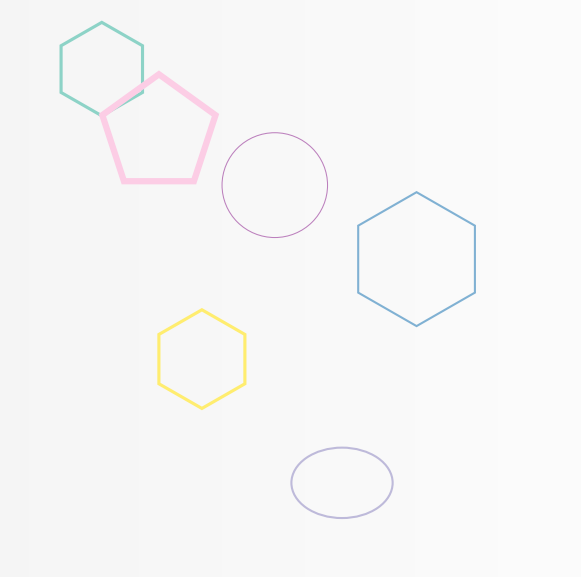[{"shape": "hexagon", "thickness": 1.5, "radius": 0.4, "center": [0.175, 0.879]}, {"shape": "oval", "thickness": 1, "radius": 0.44, "center": [0.588, 0.163]}, {"shape": "hexagon", "thickness": 1, "radius": 0.58, "center": [0.717, 0.55]}, {"shape": "pentagon", "thickness": 3, "radius": 0.51, "center": [0.273, 0.768]}, {"shape": "circle", "thickness": 0.5, "radius": 0.45, "center": [0.473, 0.679]}, {"shape": "hexagon", "thickness": 1.5, "radius": 0.43, "center": [0.347, 0.377]}]